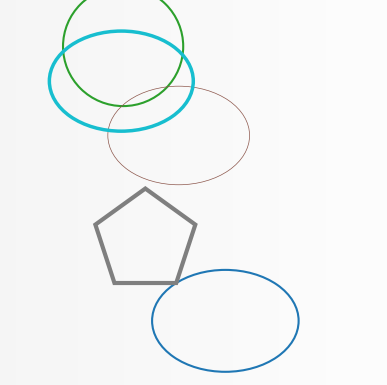[{"shape": "oval", "thickness": 1.5, "radius": 0.95, "center": [0.582, 0.167]}, {"shape": "circle", "thickness": 1.5, "radius": 0.78, "center": [0.318, 0.88]}, {"shape": "oval", "thickness": 0.5, "radius": 0.91, "center": [0.461, 0.648]}, {"shape": "pentagon", "thickness": 3, "radius": 0.68, "center": [0.375, 0.375]}, {"shape": "oval", "thickness": 2.5, "radius": 0.93, "center": [0.313, 0.789]}]